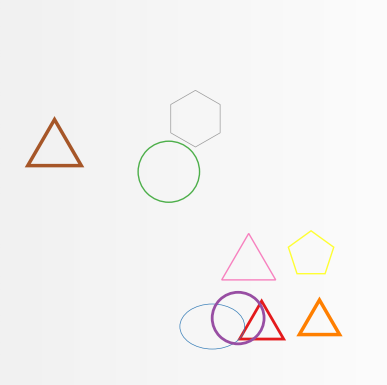[{"shape": "triangle", "thickness": 2, "radius": 0.33, "center": [0.675, 0.152]}, {"shape": "oval", "thickness": 0.5, "radius": 0.42, "center": [0.548, 0.152]}, {"shape": "circle", "thickness": 1, "radius": 0.4, "center": [0.436, 0.554]}, {"shape": "circle", "thickness": 2, "radius": 0.33, "center": [0.615, 0.174]}, {"shape": "triangle", "thickness": 2.5, "radius": 0.3, "center": [0.824, 0.161]}, {"shape": "pentagon", "thickness": 1, "radius": 0.31, "center": [0.803, 0.339]}, {"shape": "triangle", "thickness": 2.5, "radius": 0.4, "center": [0.141, 0.61]}, {"shape": "triangle", "thickness": 1, "radius": 0.4, "center": [0.642, 0.313]}, {"shape": "hexagon", "thickness": 0.5, "radius": 0.37, "center": [0.504, 0.692]}]